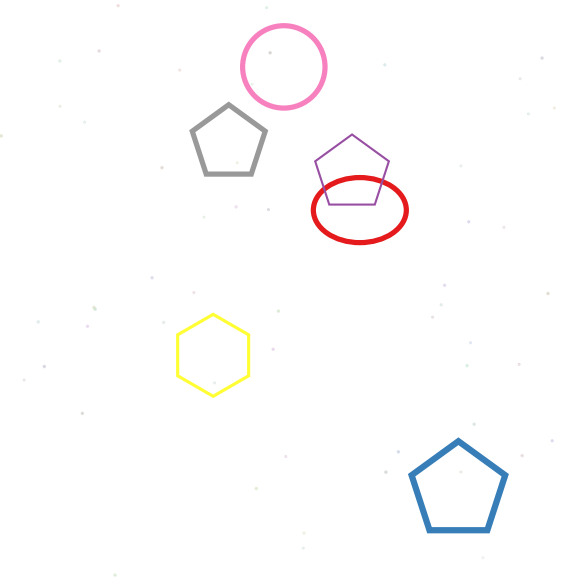[{"shape": "oval", "thickness": 2.5, "radius": 0.4, "center": [0.623, 0.635]}, {"shape": "pentagon", "thickness": 3, "radius": 0.43, "center": [0.794, 0.15]}, {"shape": "pentagon", "thickness": 1, "radius": 0.34, "center": [0.61, 0.699]}, {"shape": "hexagon", "thickness": 1.5, "radius": 0.35, "center": [0.369, 0.384]}, {"shape": "circle", "thickness": 2.5, "radius": 0.36, "center": [0.491, 0.883]}, {"shape": "pentagon", "thickness": 2.5, "radius": 0.33, "center": [0.396, 0.751]}]